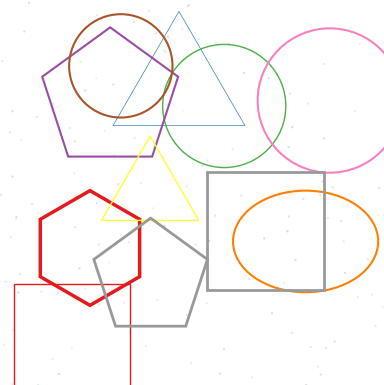[{"shape": "square", "thickness": 1, "radius": 0.75, "center": [0.186, 0.111]}, {"shape": "hexagon", "thickness": 2.5, "radius": 0.74, "center": [0.234, 0.356]}, {"shape": "triangle", "thickness": 0.5, "radius": 0.99, "center": [0.465, 0.773]}, {"shape": "circle", "thickness": 1, "radius": 0.8, "center": [0.582, 0.725]}, {"shape": "pentagon", "thickness": 1.5, "radius": 0.93, "center": [0.286, 0.743]}, {"shape": "oval", "thickness": 1.5, "radius": 0.94, "center": [0.794, 0.373]}, {"shape": "triangle", "thickness": 1, "radius": 0.73, "center": [0.39, 0.5]}, {"shape": "circle", "thickness": 1.5, "radius": 0.67, "center": [0.314, 0.829]}, {"shape": "circle", "thickness": 1.5, "radius": 0.94, "center": [0.857, 0.739]}, {"shape": "pentagon", "thickness": 2, "radius": 0.78, "center": [0.391, 0.278]}, {"shape": "square", "thickness": 2, "radius": 0.76, "center": [0.69, 0.4]}]